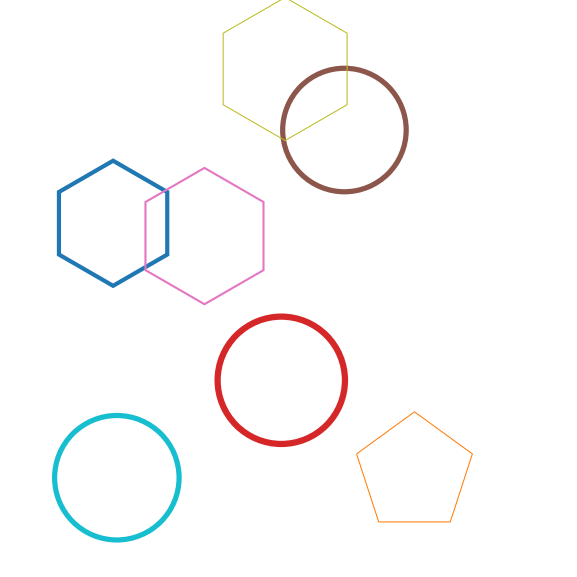[{"shape": "hexagon", "thickness": 2, "radius": 0.54, "center": [0.196, 0.613]}, {"shape": "pentagon", "thickness": 0.5, "radius": 0.53, "center": [0.718, 0.181]}, {"shape": "circle", "thickness": 3, "radius": 0.55, "center": [0.487, 0.341]}, {"shape": "circle", "thickness": 2.5, "radius": 0.53, "center": [0.596, 0.774]}, {"shape": "hexagon", "thickness": 1, "radius": 0.59, "center": [0.354, 0.59]}, {"shape": "hexagon", "thickness": 0.5, "radius": 0.62, "center": [0.494, 0.88]}, {"shape": "circle", "thickness": 2.5, "radius": 0.54, "center": [0.202, 0.172]}]